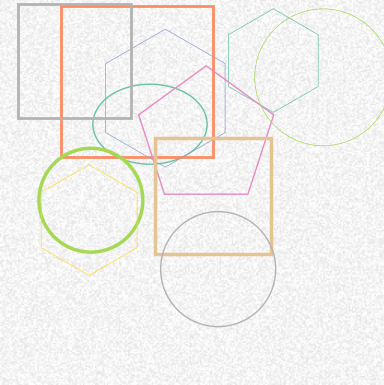[{"shape": "hexagon", "thickness": 0.5, "radius": 0.67, "center": [0.71, 0.843]}, {"shape": "oval", "thickness": 1, "radius": 0.74, "center": [0.39, 0.677]}, {"shape": "square", "thickness": 2, "radius": 0.99, "center": [0.355, 0.788]}, {"shape": "hexagon", "thickness": 0.5, "radius": 0.9, "center": [0.43, 0.745]}, {"shape": "pentagon", "thickness": 1, "radius": 0.92, "center": [0.536, 0.645]}, {"shape": "circle", "thickness": 2.5, "radius": 0.67, "center": [0.236, 0.48]}, {"shape": "circle", "thickness": 0.5, "radius": 0.89, "center": [0.839, 0.799]}, {"shape": "hexagon", "thickness": 0.5, "radius": 0.72, "center": [0.232, 0.428]}, {"shape": "square", "thickness": 2.5, "radius": 0.75, "center": [0.552, 0.49]}, {"shape": "square", "thickness": 2, "radius": 0.74, "center": [0.193, 0.841]}, {"shape": "circle", "thickness": 1, "radius": 0.75, "center": [0.567, 0.301]}]